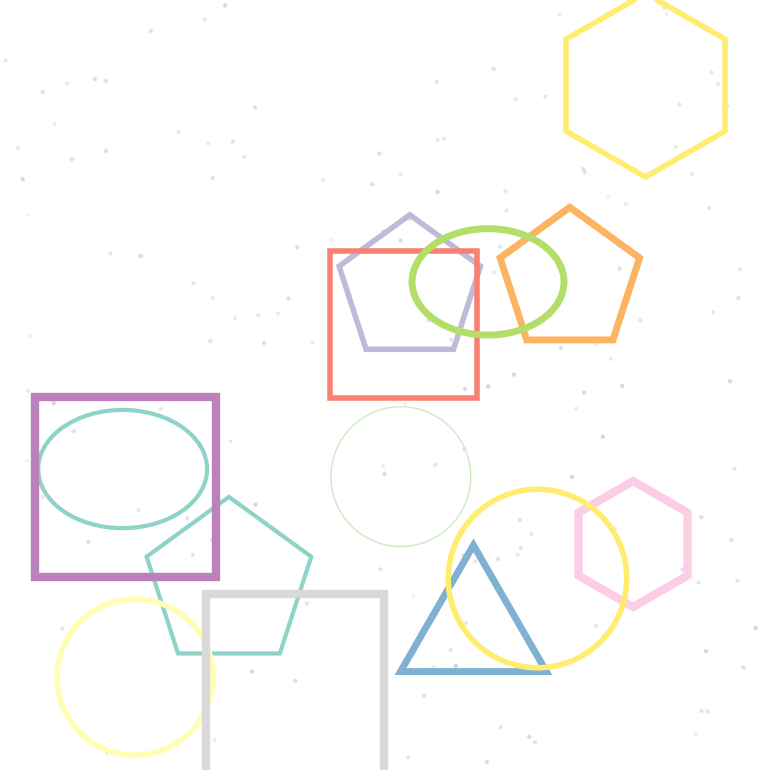[{"shape": "pentagon", "thickness": 1.5, "radius": 0.56, "center": [0.297, 0.242]}, {"shape": "oval", "thickness": 1.5, "radius": 0.55, "center": [0.159, 0.391]}, {"shape": "circle", "thickness": 2, "radius": 0.51, "center": [0.175, 0.121]}, {"shape": "pentagon", "thickness": 2, "radius": 0.48, "center": [0.532, 0.624]}, {"shape": "square", "thickness": 2, "radius": 0.48, "center": [0.524, 0.578]}, {"shape": "triangle", "thickness": 2.5, "radius": 0.55, "center": [0.615, 0.183]}, {"shape": "pentagon", "thickness": 2.5, "radius": 0.48, "center": [0.74, 0.636]}, {"shape": "oval", "thickness": 2.5, "radius": 0.49, "center": [0.634, 0.634]}, {"shape": "hexagon", "thickness": 3, "radius": 0.41, "center": [0.822, 0.293]}, {"shape": "square", "thickness": 3, "radius": 0.58, "center": [0.383, 0.113]}, {"shape": "square", "thickness": 3, "radius": 0.59, "center": [0.163, 0.368]}, {"shape": "circle", "thickness": 0.5, "radius": 0.45, "center": [0.521, 0.381]}, {"shape": "circle", "thickness": 2, "radius": 0.58, "center": [0.698, 0.249]}, {"shape": "hexagon", "thickness": 2, "radius": 0.6, "center": [0.838, 0.889]}]